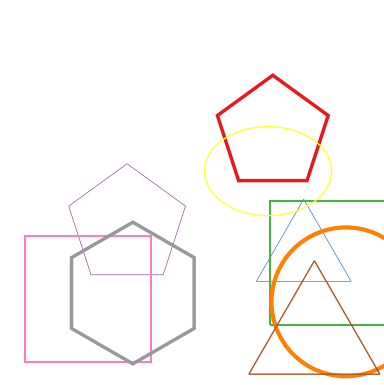[{"shape": "pentagon", "thickness": 2.5, "radius": 0.76, "center": [0.709, 0.653]}, {"shape": "triangle", "thickness": 0.5, "radius": 0.71, "center": [0.789, 0.34]}, {"shape": "square", "thickness": 1.5, "radius": 0.8, "center": [0.862, 0.317]}, {"shape": "pentagon", "thickness": 0.5, "radius": 0.8, "center": [0.33, 0.415]}, {"shape": "circle", "thickness": 3, "radius": 0.97, "center": [0.899, 0.216]}, {"shape": "oval", "thickness": 1, "radius": 0.83, "center": [0.696, 0.556]}, {"shape": "triangle", "thickness": 1, "radius": 0.98, "center": [0.817, 0.126]}, {"shape": "square", "thickness": 1.5, "radius": 0.82, "center": [0.229, 0.223]}, {"shape": "hexagon", "thickness": 2.5, "radius": 0.92, "center": [0.345, 0.239]}]